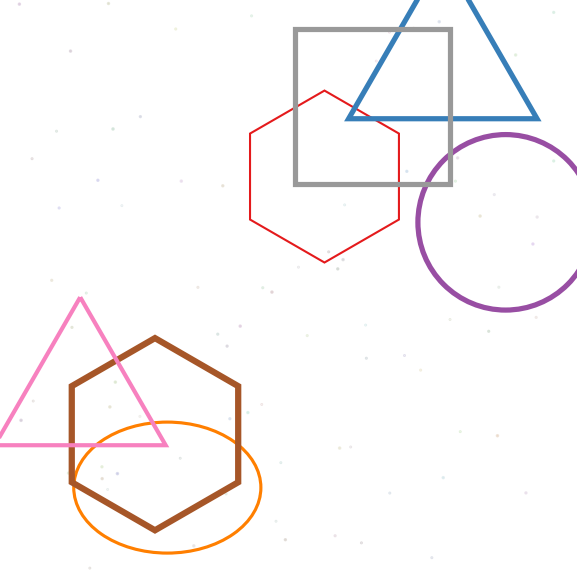[{"shape": "hexagon", "thickness": 1, "radius": 0.74, "center": [0.562, 0.693]}, {"shape": "triangle", "thickness": 2.5, "radius": 0.94, "center": [0.767, 0.888]}, {"shape": "circle", "thickness": 2.5, "radius": 0.76, "center": [0.876, 0.614]}, {"shape": "oval", "thickness": 1.5, "radius": 0.81, "center": [0.29, 0.155]}, {"shape": "hexagon", "thickness": 3, "radius": 0.83, "center": [0.268, 0.247]}, {"shape": "triangle", "thickness": 2, "radius": 0.85, "center": [0.139, 0.314]}, {"shape": "square", "thickness": 2.5, "radius": 0.67, "center": [0.645, 0.815]}]